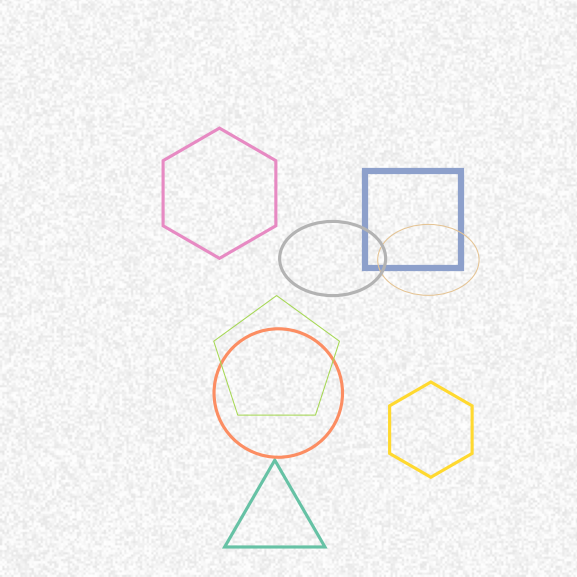[{"shape": "triangle", "thickness": 1.5, "radius": 0.5, "center": [0.476, 0.102]}, {"shape": "circle", "thickness": 1.5, "radius": 0.56, "center": [0.482, 0.319]}, {"shape": "square", "thickness": 3, "radius": 0.42, "center": [0.714, 0.619]}, {"shape": "hexagon", "thickness": 1.5, "radius": 0.56, "center": [0.38, 0.665]}, {"shape": "pentagon", "thickness": 0.5, "radius": 0.57, "center": [0.479, 0.373]}, {"shape": "hexagon", "thickness": 1.5, "radius": 0.41, "center": [0.746, 0.255]}, {"shape": "oval", "thickness": 0.5, "radius": 0.44, "center": [0.742, 0.549]}, {"shape": "oval", "thickness": 1.5, "radius": 0.46, "center": [0.576, 0.551]}]